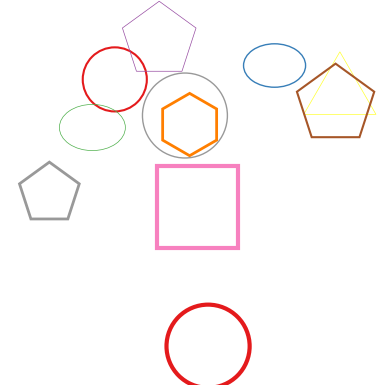[{"shape": "circle", "thickness": 1.5, "radius": 0.42, "center": [0.298, 0.794]}, {"shape": "circle", "thickness": 3, "radius": 0.54, "center": [0.54, 0.101]}, {"shape": "oval", "thickness": 1, "radius": 0.4, "center": [0.713, 0.83]}, {"shape": "oval", "thickness": 0.5, "radius": 0.43, "center": [0.24, 0.669]}, {"shape": "pentagon", "thickness": 0.5, "radius": 0.5, "center": [0.414, 0.896]}, {"shape": "hexagon", "thickness": 2, "radius": 0.4, "center": [0.493, 0.677]}, {"shape": "triangle", "thickness": 0.5, "radius": 0.54, "center": [0.883, 0.757]}, {"shape": "pentagon", "thickness": 1.5, "radius": 0.53, "center": [0.872, 0.729]}, {"shape": "square", "thickness": 3, "radius": 0.53, "center": [0.513, 0.463]}, {"shape": "circle", "thickness": 1, "radius": 0.55, "center": [0.48, 0.7]}, {"shape": "pentagon", "thickness": 2, "radius": 0.41, "center": [0.128, 0.497]}]